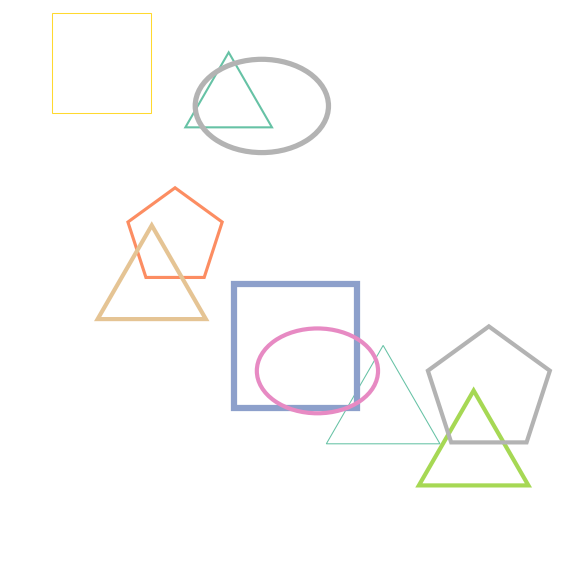[{"shape": "triangle", "thickness": 0.5, "radius": 0.57, "center": [0.663, 0.287]}, {"shape": "triangle", "thickness": 1, "radius": 0.43, "center": [0.396, 0.822]}, {"shape": "pentagon", "thickness": 1.5, "radius": 0.43, "center": [0.303, 0.588]}, {"shape": "square", "thickness": 3, "radius": 0.53, "center": [0.512, 0.4]}, {"shape": "oval", "thickness": 2, "radius": 0.52, "center": [0.55, 0.357]}, {"shape": "triangle", "thickness": 2, "radius": 0.55, "center": [0.82, 0.213]}, {"shape": "square", "thickness": 0.5, "radius": 0.43, "center": [0.176, 0.891]}, {"shape": "triangle", "thickness": 2, "radius": 0.54, "center": [0.263, 0.501]}, {"shape": "pentagon", "thickness": 2, "radius": 0.56, "center": [0.847, 0.323]}, {"shape": "oval", "thickness": 2.5, "radius": 0.58, "center": [0.453, 0.816]}]